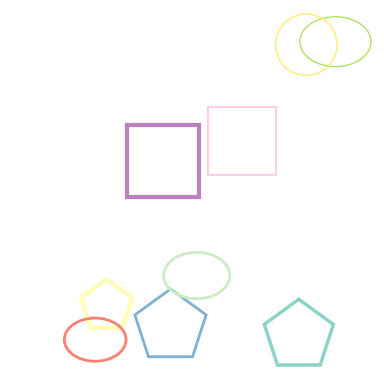[{"shape": "pentagon", "thickness": 2.5, "radius": 0.47, "center": [0.776, 0.128]}, {"shape": "pentagon", "thickness": 3, "radius": 0.35, "center": [0.277, 0.205]}, {"shape": "oval", "thickness": 2, "radius": 0.4, "center": [0.247, 0.118]}, {"shape": "pentagon", "thickness": 2, "radius": 0.49, "center": [0.443, 0.152]}, {"shape": "oval", "thickness": 1, "radius": 0.46, "center": [0.871, 0.892]}, {"shape": "square", "thickness": 1.5, "radius": 0.44, "center": [0.628, 0.634]}, {"shape": "square", "thickness": 3, "radius": 0.47, "center": [0.423, 0.582]}, {"shape": "oval", "thickness": 2, "radius": 0.43, "center": [0.511, 0.284]}, {"shape": "circle", "thickness": 1, "radius": 0.4, "center": [0.795, 0.884]}]